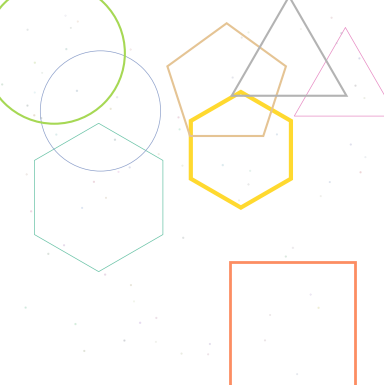[{"shape": "hexagon", "thickness": 0.5, "radius": 0.96, "center": [0.256, 0.487]}, {"shape": "square", "thickness": 2, "radius": 0.81, "center": [0.76, 0.157]}, {"shape": "circle", "thickness": 0.5, "radius": 0.78, "center": [0.261, 0.712]}, {"shape": "triangle", "thickness": 0.5, "radius": 0.77, "center": [0.897, 0.775]}, {"shape": "circle", "thickness": 1.5, "radius": 0.92, "center": [0.141, 0.862]}, {"shape": "hexagon", "thickness": 3, "radius": 0.75, "center": [0.626, 0.611]}, {"shape": "pentagon", "thickness": 1.5, "radius": 0.81, "center": [0.589, 0.778]}, {"shape": "triangle", "thickness": 1.5, "radius": 0.86, "center": [0.751, 0.837]}]